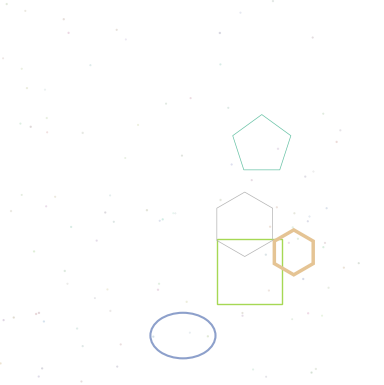[{"shape": "pentagon", "thickness": 0.5, "radius": 0.4, "center": [0.68, 0.623]}, {"shape": "oval", "thickness": 1.5, "radius": 0.42, "center": [0.475, 0.128]}, {"shape": "square", "thickness": 1, "radius": 0.42, "center": [0.648, 0.295]}, {"shape": "hexagon", "thickness": 2.5, "radius": 0.29, "center": [0.763, 0.345]}, {"shape": "hexagon", "thickness": 0.5, "radius": 0.42, "center": [0.636, 0.417]}]